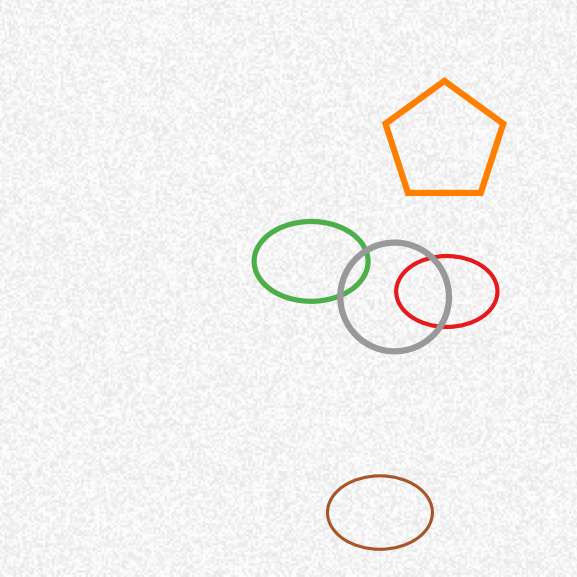[{"shape": "oval", "thickness": 2, "radius": 0.44, "center": [0.774, 0.494]}, {"shape": "oval", "thickness": 2.5, "radius": 0.49, "center": [0.539, 0.547]}, {"shape": "pentagon", "thickness": 3, "radius": 0.54, "center": [0.769, 0.752]}, {"shape": "oval", "thickness": 1.5, "radius": 0.45, "center": [0.658, 0.112]}, {"shape": "circle", "thickness": 3, "radius": 0.47, "center": [0.683, 0.485]}]